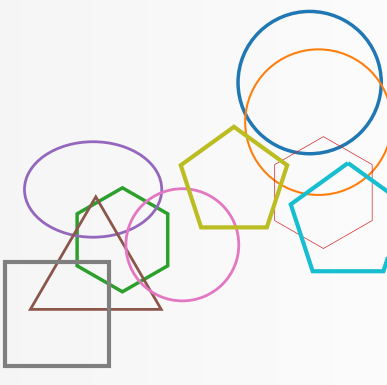[{"shape": "circle", "thickness": 2.5, "radius": 0.92, "center": [0.799, 0.785]}, {"shape": "circle", "thickness": 1.5, "radius": 0.95, "center": [0.822, 0.683]}, {"shape": "hexagon", "thickness": 2.5, "radius": 0.67, "center": [0.316, 0.377]}, {"shape": "hexagon", "thickness": 0.5, "radius": 0.73, "center": [0.835, 0.5]}, {"shape": "oval", "thickness": 2, "radius": 0.89, "center": [0.24, 0.508]}, {"shape": "triangle", "thickness": 2, "radius": 0.97, "center": [0.247, 0.294]}, {"shape": "circle", "thickness": 2, "radius": 0.73, "center": [0.471, 0.364]}, {"shape": "square", "thickness": 3, "radius": 0.67, "center": [0.147, 0.184]}, {"shape": "pentagon", "thickness": 3, "radius": 0.72, "center": [0.604, 0.526]}, {"shape": "pentagon", "thickness": 3, "radius": 0.78, "center": [0.898, 0.421]}]